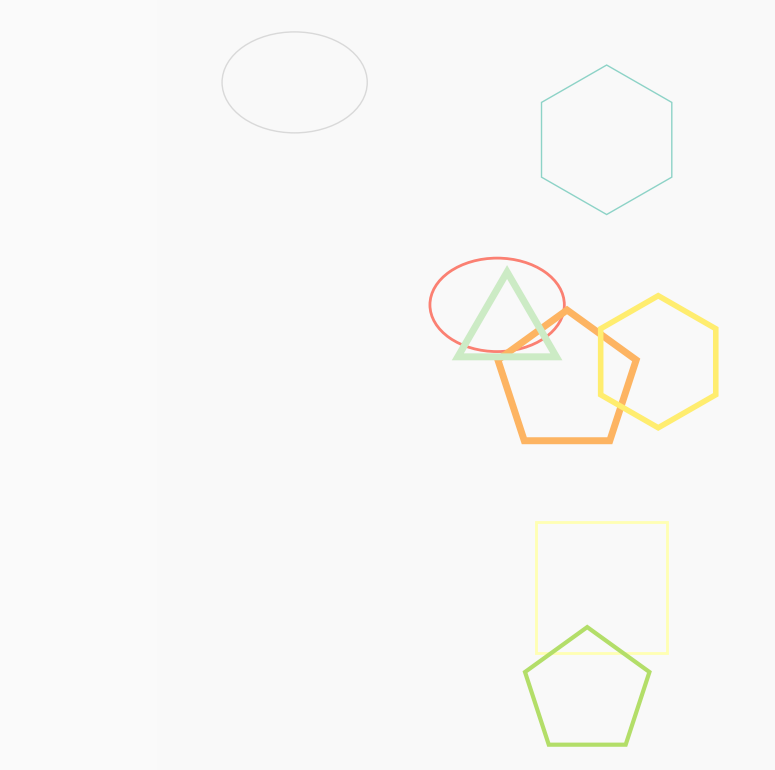[{"shape": "hexagon", "thickness": 0.5, "radius": 0.49, "center": [0.783, 0.818]}, {"shape": "square", "thickness": 1, "radius": 0.42, "center": [0.776, 0.237]}, {"shape": "oval", "thickness": 1, "radius": 0.43, "center": [0.641, 0.604]}, {"shape": "pentagon", "thickness": 2.5, "radius": 0.47, "center": [0.732, 0.504]}, {"shape": "pentagon", "thickness": 1.5, "radius": 0.42, "center": [0.758, 0.101]}, {"shape": "oval", "thickness": 0.5, "radius": 0.47, "center": [0.38, 0.893]}, {"shape": "triangle", "thickness": 2.5, "radius": 0.37, "center": [0.654, 0.573]}, {"shape": "hexagon", "thickness": 2, "radius": 0.43, "center": [0.849, 0.53]}]